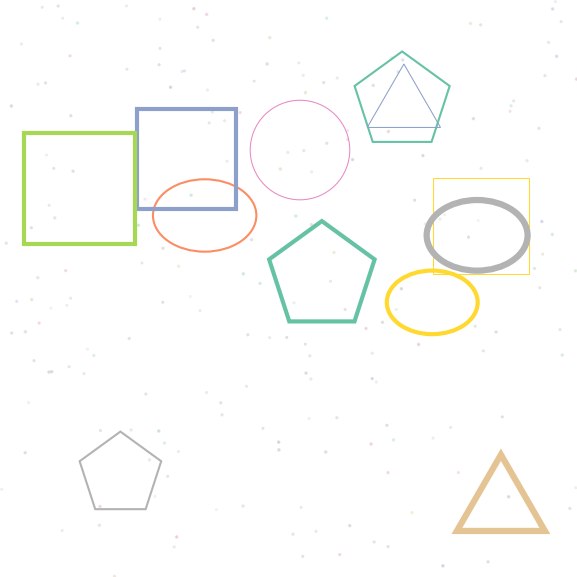[{"shape": "pentagon", "thickness": 1, "radius": 0.43, "center": [0.696, 0.823]}, {"shape": "pentagon", "thickness": 2, "radius": 0.48, "center": [0.557, 0.52]}, {"shape": "oval", "thickness": 1, "radius": 0.45, "center": [0.354, 0.626]}, {"shape": "triangle", "thickness": 0.5, "radius": 0.37, "center": [0.699, 0.815]}, {"shape": "square", "thickness": 2, "radius": 0.43, "center": [0.323, 0.724]}, {"shape": "circle", "thickness": 0.5, "radius": 0.43, "center": [0.519, 0.739]}, {"shape": "square", "thickness": 2, "radius": 0.48, "center": [0.137, 0.673]}, {"shape": "square", "thickness": 0.5, "radius": 0.41, "center": [0.833, 0.607]}, {"shape": "oval", "thickness": 2, "radius": 0.39, "center": [0.748, 0.476]}, {"shape": "triangle", "thickness": 3, "radius": 0.44, "center": [0.867, 0.124]}, {"shape": "oval", "thickness": 3, "radius": 0.44, "center": [0.826, 0.592]}, {"shape": "pentagon", "thickness": 1, "radius": 0.37, "center": [0.209, 0.178]}]